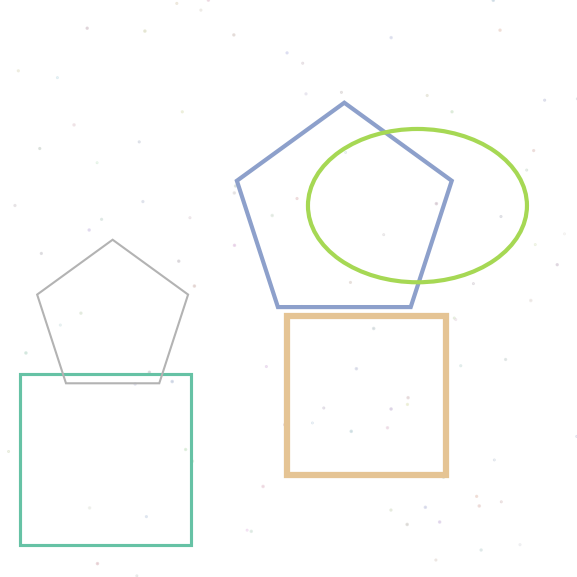[{"shape": "square", "thickness": 1.5, "radius": 0.74, "center": [0.183, 0.204]}, {"shape": "pentagon", "thickness": 2, "radius": 0.98, "center": [0.596, 0.626]}, {"shape": "oval", "thickness": 2, "radius": 0.95, "center": [0.723, 0.643]}, {"shape": "square", "thickness": 3, "radius": 0.69, "center": [0.635, 0.314]}, {"shape": "pentagon", "thickness": 1, "radius": 0.69, "center": [0.195, 0.447]}]